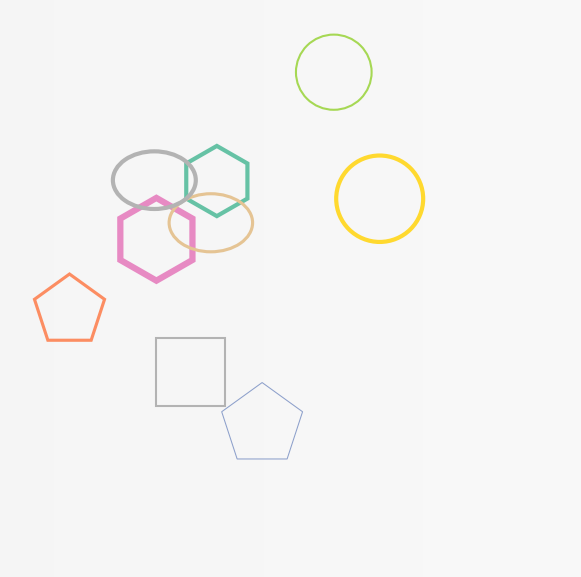[{"shape": "hexagon", "thickness": 2, "radius": 0.3, "center": [0.373, 0.686]}, {"shape": "pentagon", "thickness": 1.5, "radius": 0.32, "center": [0.12, 0.461]}, {"shape": "pentagon", "thickness": 0.5, "radius": 0.37, "center": [0.451, 0.264]}, {"shape": "hexagon", "thickness": 3, "radius": 0.36, "center": [0.269, 0.585]}, {"shape": "circle", "thickness": 1, "radius": 0.33, "center": [0.574, 0.874]}, {"shape": "circle", "thickness": 2, "radius": 0.37, "center": [0.653, 0.655]}, {"shape": "oval", "thickness": 1.5, "radius": 0.36, "center": [0.363, 0.613]}, {"shape": "square", "thickness": 1, "radius": 0.3, "center": [0.327, 0.355]}, {"shape": "oval", "thickness": 2, "radius": 0.36, "center": [0.266, 0.687]}]